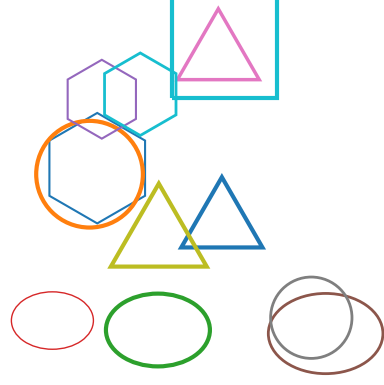[{"shape": "triangle", "thickness": 3, "radius": 0.61, "center": [0.576, 0.418]}, {"shape": "hexagon", "thickness": 1.5, "radius": 0.72, "center": [0.253, 0.563]}, {"shape": "circle", "thickness": 3, "radius": 0.69, "center": [0.233, 0.548]}, {"shape": "oval", "thickness": 3, "radius": 0.68, "center": [0.41, 0.143]}, {"shape": "oval", "thickness": 1, "radius": 0.53, "center": [0.136, 0.167]}, {"shape": "hexagon", "thickness": 1.5, "radius": 0.51, "center": [0.264, 0.742]}, {"shape": "oval", "thickness": 2, "radius": 0.74, "center": [0.846, 0.134]}, {"shape": "triangle", "thickness": 2.5, "radius": 0.61, "center": [0.567, 0.854]}, {"shape": "circle", "thickness": 2, "radius": 0.53, "center": [0.809, 0.175]}, {"shape": "triangle", "thickness": 3, "radius": 0.72, "center": [0.412, 0.379]}, {"shape": "hexagon", "thickness": 2, "radius": 0.54, "center": [0.364, 0.755]}, {"shape": "square", "thickness": 3, "radius": 0.68, "center": [0.583, 0.883]}]